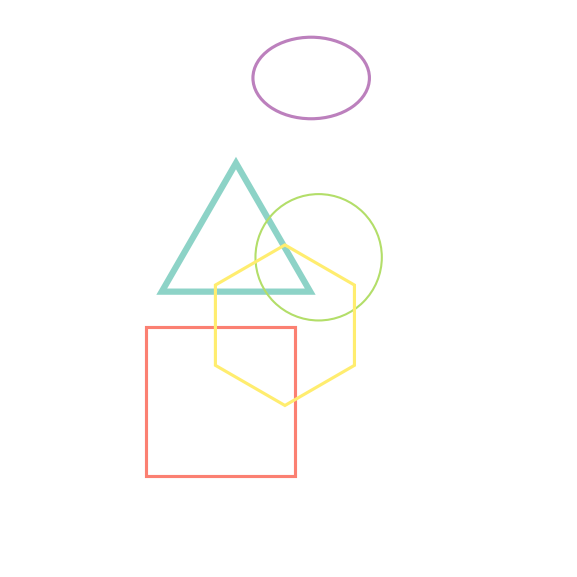[{"shape": "triangle", "thickness": 3, "radius": 0.74, "center": [0.409, 0.568]}, {"shape": "square", "thickness": 1.5, "radius": 0.65, "center": [0.381, 0.304]}, {"shape": "circle", "thickness": 1, "radius": 0.55, "center": [0.552, 0.554]}, {"shape": "oval", "thickness": 1.5, "radius": 0.5, "center": [0.539, 0.864]}, {"shape": "hexagon", "thickness": 1.5, "radius": 0.7, "center": [0.493, 0.436]}]